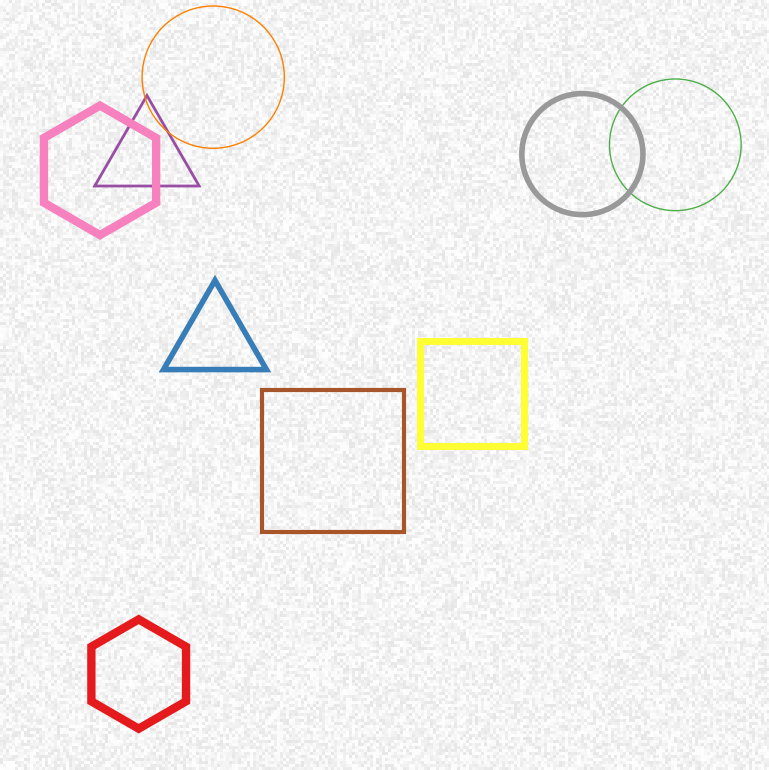[{"shape": "hexagon", "thickness": 3, "radius": 0.35, "center": [0.18, 0.125]}, {"shape": "triangle", "thickness": 2, "radius": 0.39, "center": [0.279, 0.559]}, {"shape": "circle", "thickness": 0.5, "radius": 0.43, "center": [0.877, 0.812]}, {"shape": "triangle", "thickness": 1, "radius": 0.39, "center": [0.191, 0.798]}, {"shape": "circle", "thickness": 0.5, "radius": 0.46, "center": [0.277, 0.9]}, {"shape": "square", "thickness": 2.5, "radius": 0.34, "center": [0.613, 0.489]}, {"shape": "square", "thickness": 1.5, "radius": 0.46, "center": [0.432, 0.401]}, {"shape": "hexagon", "thickness": 3, "radius": 0.42, "center": [0.13, 0.779]}, {"shape": "circle", "thickness": 2, "radius": 0.39, "center": [0.756, 0.8]}]